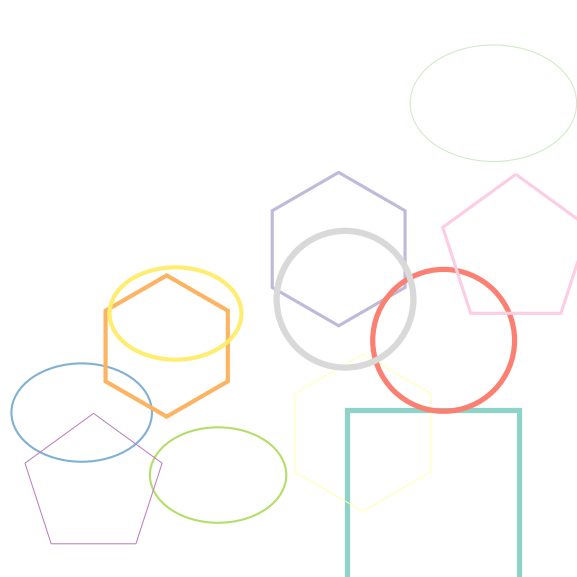[{"shape": "square", "thickness": 2.5, "radius": 0.75, "center": [0.749, 0.139]}, {"shape": "hexagon", "thickness": 0.5, "radius": 0.68, "center": [0.628, 0.25]}, {"shape": "hexagon", "thickness": 1.5, "radius": 0.66, "center": [0.586, 0.568]}, {"shape": "circle", "thickness": 2.5, "radius": 0.61, "center": [0.768, 0.41]}, {"shape": "oval", "thickness": 1, "radius": 0.61, "center": [0.141, 0.285]}, {"shape": "hexagon", "thickness": 2, "radius": 0.61, "center": [0.289, 0.4]}, {"shape": "oval", "thickness": 1, "radius": 0.59, "center": [0.378, 0.177]}, {"shape": "pentagon", "thickness": 1.5, "radius": 0.67, "center": [0.893, 0.564]}, {"shape": "circle", "thickness": 3, "radius": 0.59, "center": [0.597, 0.481]}, {"shape": "pentagon", "thickness": 0.5, "radius": 0.62, "center": [0.162, 0.159]}, {"shape": "oval", "thickness": 0.5, "radius": 0.72, "center": [0.854, 0.82]}, {"shape": "oval", "thickness": 2, "radius": 0.57, "center": [0.304, 0.456]}]